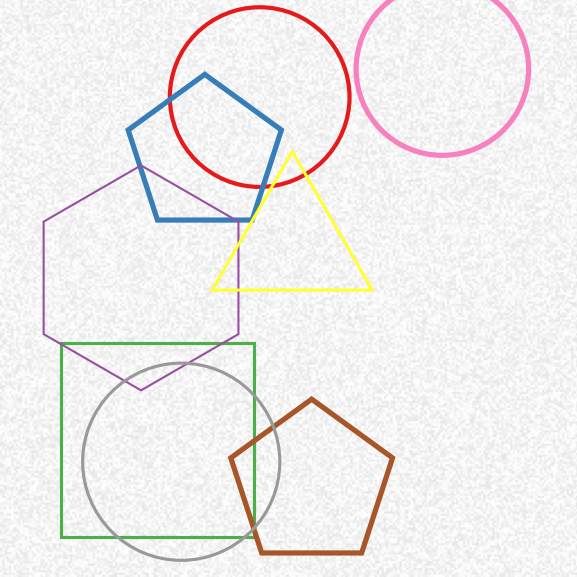[{"shape": "circle", "thickness": 2, "radius": 0.78, "center": [0.45, 0.831]}, {"shape": "pentagon", "thickness": 2.5, "radius": 0.7, "center": [0.355, 0.731]}, {"shape": "square", "thickness": 1.5, "radius": 0.84, "center": [0.273, 0.237]}, {"shape": "hexagon", "thickness": 1, "radius": 0.97, "center": [0.244, 0.518]}, {"shape": "triangle", "thickness": 1.5, "radius": 0.8, "center": [0.506, 0.577]}, {"shape": "pentagon", "thickness": 2.5, "radius": 0.74, "center": [0.54, 0.161]}, {"shape": "circle", "thickness": 2.5, "radius": 0.75, "center": [0.766, 0.88]}, {"shape": "circle", "thickness": 1.5, "radius": 0.85, "center": [0.314, 0.2]}]